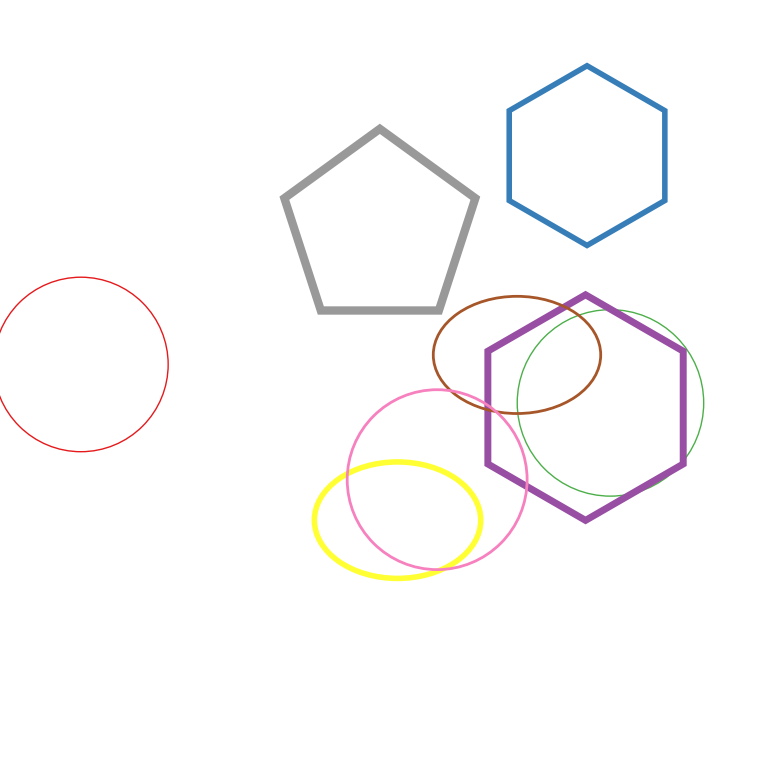[{"shape": "circle", "thickness": 0.5, "radius": 0.57, "center": [0.105, 0.527]}, {"shape": "hexagon", "thickness": 2, "radius": 0.58, "center": [0.762, 0.798]}, {"shape": "circle", "thickness": 0.5, "radius": 0.61, "center": [0.793, 0.477]}, {"shape": "hexagon", "thickness": 2.5, "radius": 0.73, "center": [0.76, 0.471]}, {"shape": "oval", "thickness": 2, "radius": 0.54, "center": [0.516, 0.324]}, {"shape": "oval", "thickness": 1, "radius": 0.54, "center": [0.671, 0.539]}, {"shape": "circle", "thickness": 1, "radius": 0.58, "center": [0.568, 0.377]}, {"shape": "pentagon", "thickness": 3, "radius": 0.65, "center": [0.493, 0.702]}]